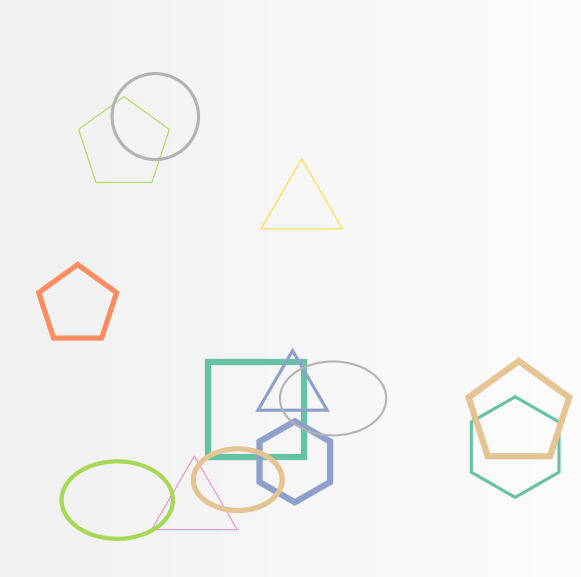[{"shape": "square", "thickness": 3, "radius": 0.41, "center": [0.44, 0.29]}, {"shape": "hexagon", "thickness": 1.5, "radius": 0.44, "center": [0.886, 0.225]}, {"shape": "pentagon", "thickness": 2.5, "radius": 0.35, "center": [0.134, 0.471]}, {"shape": "hexagon", "thickness": 3, "radius": 0.35, "center": [0.507, 0.2]}, {"shape": "triangle", "thickness": 1.5, "radius": 0.34, "center": [0.503, 0.323]}, {"shape": "triangle", "thickness": 0.5, "radius": 0.43, "center": [0.334, 0.125]}, {"shape": "oval", "thickness": 2, "radius": 0.48, "center": [0.202, 0.133]}, {"shape": "pentagon", "thickness": 0.5, "radius": 0.41, "center": [0.213, 0.75]}, {"shape": "triangle", "thickness": 0.5, "radius": 0.4, "center": [0.519, 0.643]}, {"shape": "oval", "thickness": 2.5, "radius": 0.38, "center": [0.409, 0.169]}, {"shape": "pentagon", "thickness": 3, "radius": 0.46, "center": [0.893, 0.283]}, {"shape": "oval", "thickness": 1, "radius": 0.46, "center": [0.573, 0.309]}, {"shape": "circle", "thickness": 1.5, "radius": 0.37, "center": [0.267, 0.797]}]